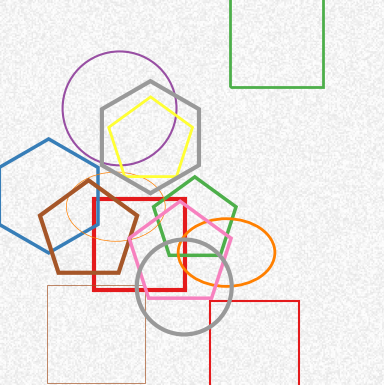[{"shape": "square", "thickness": 1.5, "radius": 0.58, "center": [0.661, 0.102]}, {"shape": "square", "thickness": 3, "radius": 0.59, "center": [0.363, 0.365]}, {"shape": "hexagon", "thickness": 2.5, "radius": 0.74, "center": [0.126, 0.491]}, {"shape": "pentagon", "thickness": 2.5, "radius": 0.56, "center": [0.506, 0.428]}, {"shape": "square", "thickness": 2, "radius": 0.6, "center": [0.719, 0.895]}, {"shape": "circle", "thickness": 1.5, "radius": 0.74, "center": [0.311, 0.718]}, {"shape": "oval", "thickness": 2, "radius": 0.63, "center": [0.588, 0.344]}, {"shape": "oval", "thickness": 0.5, "radius": 0.64, "center": [0.301, 0.463]}, {"shape": "pentagon", "thickness": 2, "radius": 0.57, "center": [0.391, 0.634]}, {"shape": "square", "thickness": 0.5, "radius": 0.64, "center": [0.25, 0.133]}, {"shape": "pentagon", "thickness": 3, "radius": 0.66, "center": [0.23, 0.399]}, {"shape": "pentagon", "thickness": 2.5, "radius": 0.7, "center": [0.468, 0.338]}, {"shape": "circle", "thickness": 3, "radius": 0.62, "center": [0.479, 0.255]}, {"shape": "hexagon", "thickness": 3, "radius": 0.73, "center": [0.391, 0.644]}]